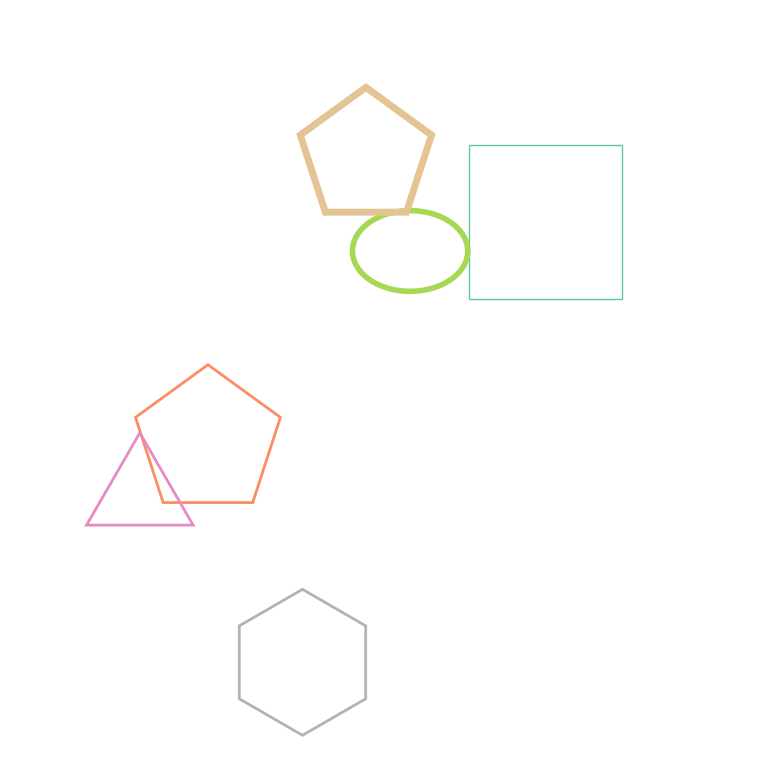[{"shape": "square", "thickness": 0.5, "radius": 0.5, "center": [0.708, 0.712]}, {"shape": "pentagon", "thickness": 1, "radius": 0.49, "center": [0.27, 0.427]}, {"shape": "triangle", "thickness": 1, "radius": 0.4, "center": [0.182, 0.358]}, {"shape": "oval", "thickness": 2, "radius": 0.37, "center": [0.533, 0.674]}, {"shape": "pentagon", "thickness": 2.5, "radius": 0.45, "center": [0.475, 0.797]}, {"shape": "hexagon", "thickness": 1, "radius": 0.47, "center": [0.393, 0.14]}]